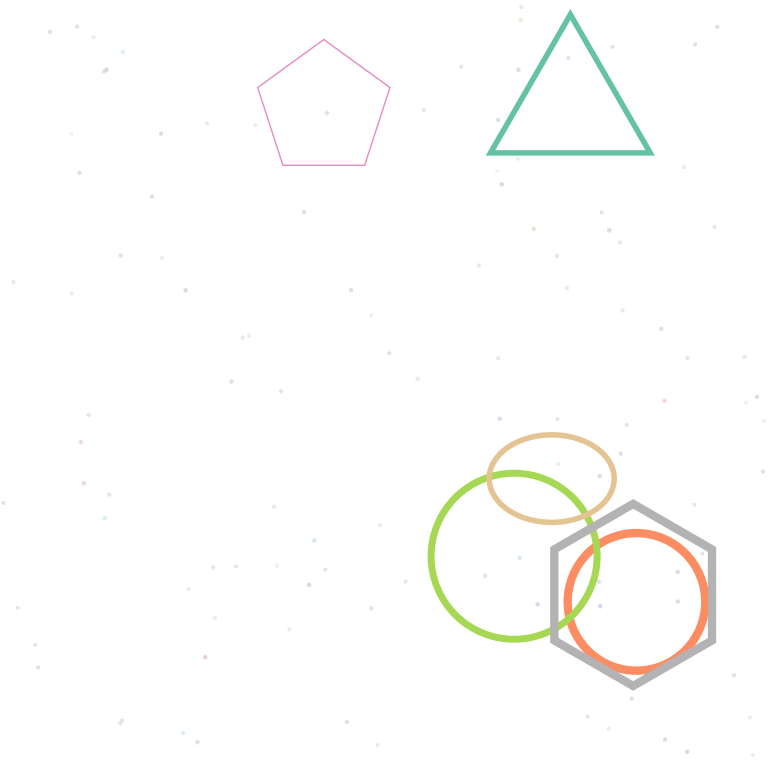[{"shape": "triangle", "thickness": 2, "radius": 0.6, "center": [0.741, 0.861]}, {"shape": "circle", "thickness": 3, "radius": 0.45, "center": [0.827, 0.218]}, {"shape": "pentagon", "thickness": 0.5, "radius": 0.45, "center": [0.421, 0.858]}, {"shape": "circle", "thickness": 2.5, "radius": 0.54, "center": [0.668, 0.278]}, {"shape": "oval", "thickness": 2, "radius": 0.41, "center": [0.716, 0.378]}, {"shape": "hexagon", "thickness": 3, "radius": 0.59, "center": [0.822, 0.227]}]